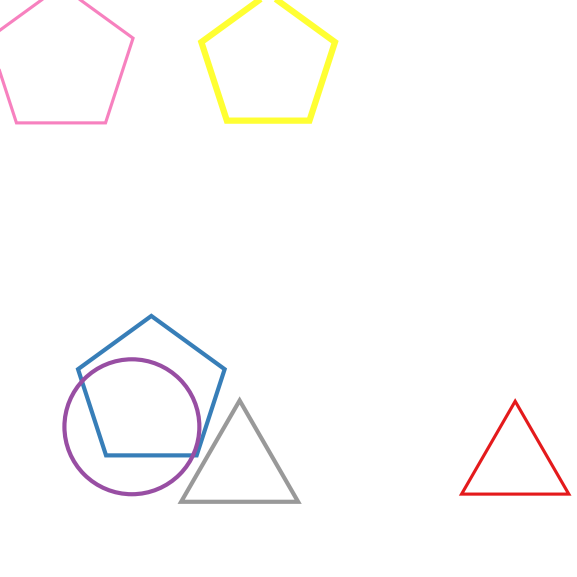[{"shape": "triangle", "thickness": 1.5, "radius": 0.54, "center": [0.892, 0.197]}, {"shape": "pentagon", "thickness": 2, "radius": 0.67, "center": [0.262, 0.319]}, {"shape": "circle", "thickness": 2, "radius": 0.58, "center": [0.228, 0.26]}, {"shape": "pentagon", "thickness": 3, "radius": 0.61, "center": [0.464, 0.889]}, {"shape": "pentagon", "thickness": 1.5, "radius": 0.66, "center": [0.106, 0.892]}, {"shape": "triangle", "thickness": 2, "radius": 0.58, "center": [0.415, 0.189]}]